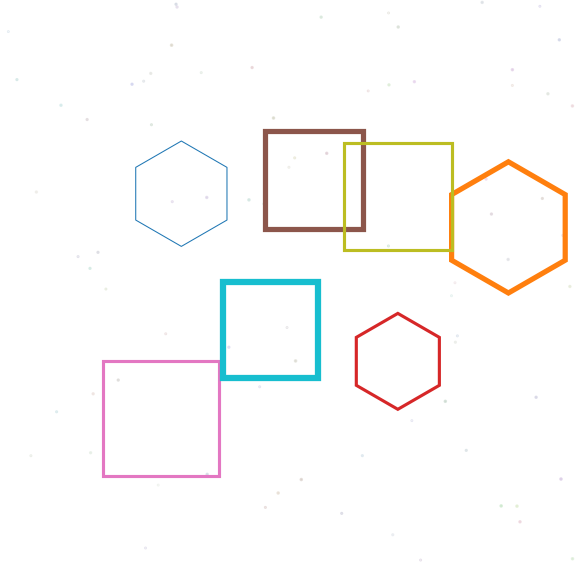[{"shape": "hexagon", "thickness": 0.5, "radius": 0.46, "center": [0.314, 0.664]}, {"shape": "hexagon", "thickness": 2.5, "radius": 0.57, "center": [0.88, 0.605]}, {"shape": "hexagon", "thickness": 1.5, "radius": 0.42, "center": [0.689, 0.373]}, {"shape": "square", "thickness": 2.5, "radius": 0.43, "center": [0.543, 0.687]}, {"shape": "square", "thickness": 1.5, "radius": 0.5, "center": [0.279, 0.274]}, {"shape": "square", "thickness": 1.5, "radius": 0.47, "center": [0.689, 0.659]}, {"shape": "square", "thickness": 3, "radius": 0.41, "center": [0.469, 0.427]}]